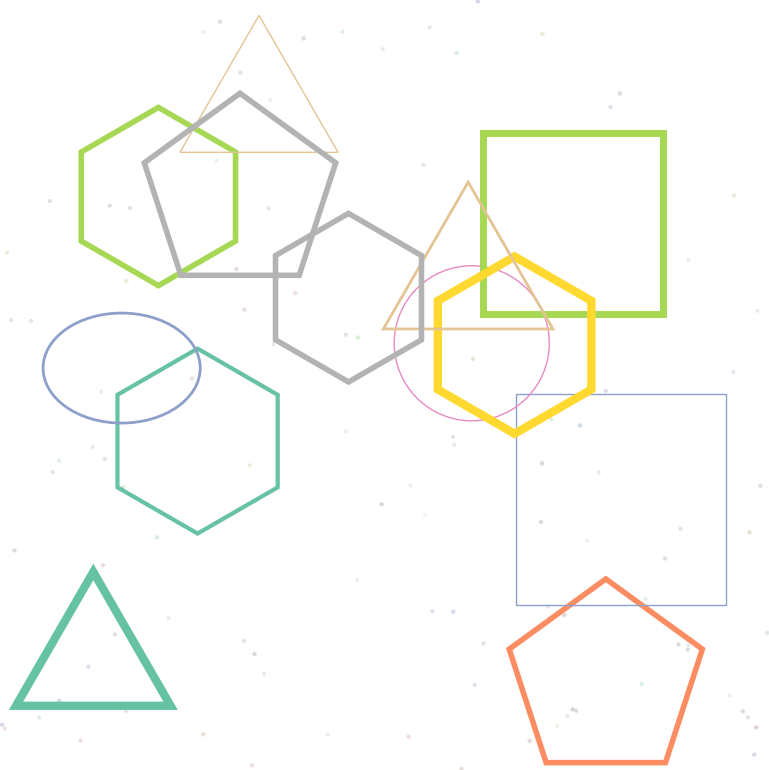[{"shape": "triangle", "thickness": 3, "radius": 0.58, "center": [0.121, 0.141]}, {"shape": "hexagon", "thickness": 1.5, "radius": 0.6, "center": [0.257, 0.427]}, {"shape": "pentagon", "thickness": 2, "radius": 0.66, "center": [0.787, 0.116]}, {"shape": "square", "thickness": 0.5, "radius": 0.68, "center": [0.807, 0.351]}, {"shape": "oval", "thickness": 1, "radius": 0.51, "center": [0.158, 0.522]}, {"shape": "circle", "thickness": 0.5, "radius": 0.5, "center": [0.613, 0.554]}, {"shape": "square", "thickness": 2.5, "radius": 0.59, "center": [0.744, 0.71]}, {"shape": "hexagon", "thickness": 2, "radius": 0.58, "center": [0.206, 0.745]}, {"shape": "hexagon", "thickness": 3, "radius": 0.58, "center": [0.668, 0.552]}, {"shape": "triangle", "thickness": 1, "radius": 0.64, "center": [0.608, 0.636]}, {"shape": "triangle", "thickness": 0.5, "radius": 0.59, "center": [0.336, 0.861]}, {"shape": "pentagon", "thickness": 2, "radius": 0.65, "center": [0.312, 0.748]}, {"shape": "hexagon", "thickness": 2, "radius": 0.55, "center": [0.453, 0.613]}]